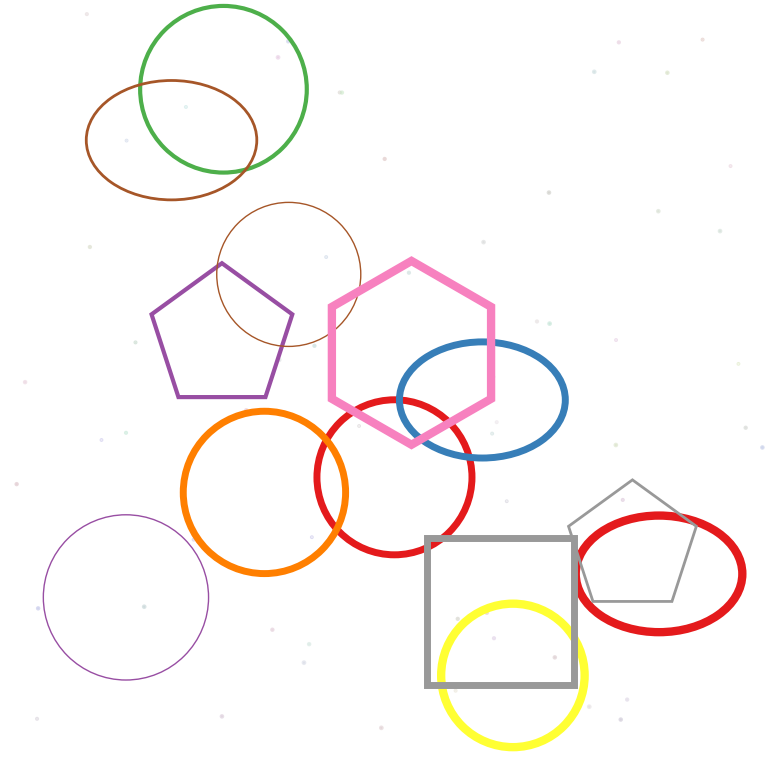[{"shape": "circle", "thickness": 2.5, "radius": 0.5, "center": [0.512, 0.38]}, {"shape": "oval", "thickness": 3, "radius": 0.54, "center": [0.856, 0.255]}, {"shape": "oval", "thickness": 2.5, "radius": 0.54, "center": [0.626, 0.481]}, {"shape": "circle", "thickness": 1.5, "radius": 0.54, "center": [0.29, 0.884]}, {"shape": "pentagon", "thickness": 1.5, "radius": 0.48, "center": [0.288, 0.562]}, {"shape": "circle", "thickness": 0.5, "radius": 0.54, "center": [0.164, 0.224]}, {"shape": "circle", "thickness": 2.5, "radius": 0.53, "center": [0.343, 0.36]}, {"shape": "circle", "thickness": 3, "radius": 0.47, "center": [0.666, 0.123]}, {"shape": "oval", "thickness": 1, "radius": 0.55, "center": [0.223, 0.818]}, {"shape": "circle", "thickness": 0.5, "radius": 0.47, "center": [0.375, 0.644]}, {"shape": "hexagon", "thickness": 3, "radius": 0.6, "center": [0.534, 0.542]}, {"shape": "square", "thickness": 2.5, "radius": 0.48, "center": [0.65, 0.205]}, {"shape": "pentagon", "thickness": 1, "radius": 0.44, "center": [0.821, 0.29]}]